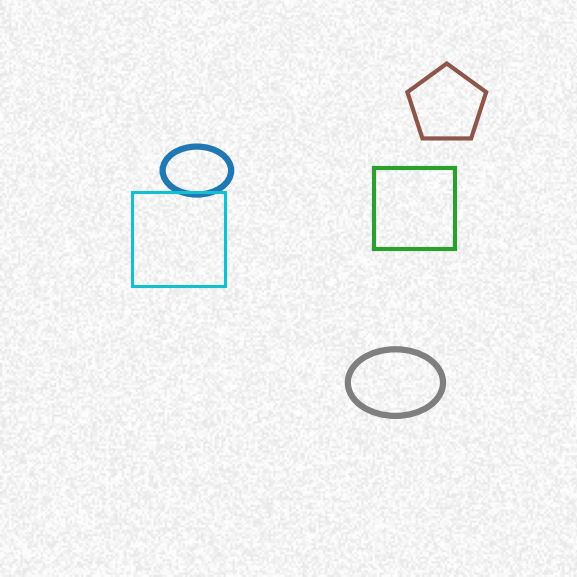[{"shape": "oval", "thickness": 3, "radius": 0.3, "center": [0.341, 0.704]}, {"shape": "square", "thickness": 2, "radius": 0.35, "center": [0.718, 0.638]}, {"shape": "pentagon", "thickness": 2, "radius": 0.36, "center": [0.774, 0.817]}, {"shape": "oval", "thickness": 3, "radius": 0.41, "center": [0.685, 0.337]}, {"shape": "square", "thickness": 1.5, "radius": 0.41, "center": [0.309, 0.586]}]